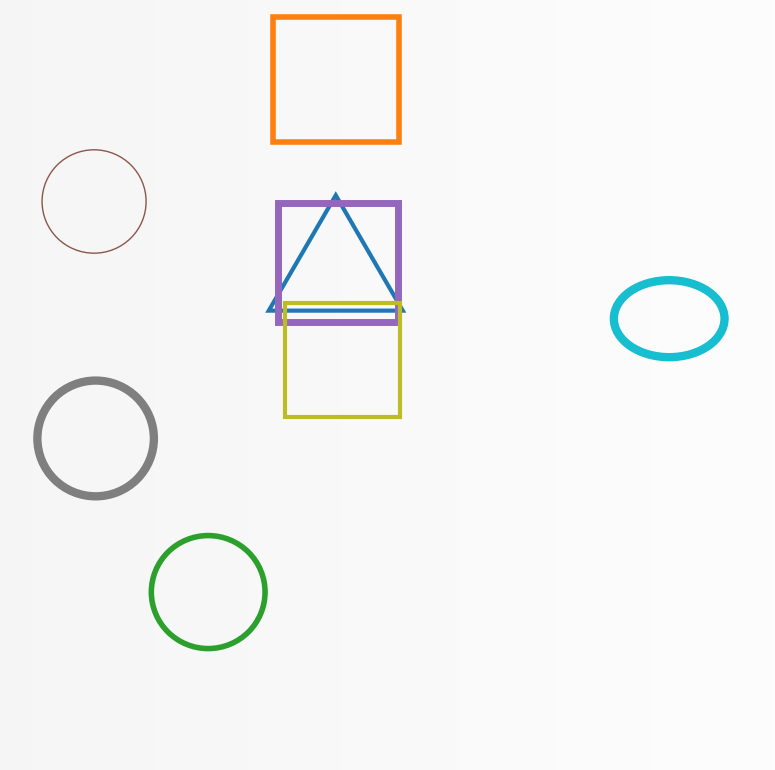[{"shape": "triangle", "thickness": 1.5, "radius": 0.5, "center": [0.433, 0.646]}, {"shape": "square", "thickness": 2, "radius": 0.41, "center": [0.434, 0.897]}, {"shape": "circle", "thickness": 2, "radius": 0.37, "center": [0.269, 0.231]}, {"shape": "square", "thickness": 2.5, "radius": 0.39, "center": [0.436, 0.659]}, {"shape": "circle", "thickness": 0.5, "radius": 0.34, "center": [0.121, 0.738]}, {"shape": "circle", "thickness": 3, "radius": 0.38, "center": [0.123, 0.431]}, {"shape": "square", "thickness": 1.5, "radius": 0.37, "center": [0.442, 0.532]}, {"shape": "oval", "thickness": 3, "radius": 0.36, "center": [0.863, 0.586]}]